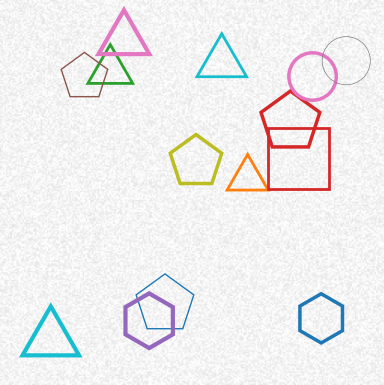[{"shape": "hexagon", "thickness": 2.5, "radius": 0.32, "center": [0.834, 0.173]}, {"shape": "pentagon", "thickness": 1, "radius": 0.39, "center": [0.429, 0.21]}, {"shape": "triangle", "thickness": 2, "radius": 0.31, "center": [0.643, 0.537]}, {"shape": "triangle", "thickness": 2, "radius": 0.34, "center": [0.286, 0.817]}, {"shape": "square", "thickness": 2, "radius": 0.4, "center": [0.775, 0.588]}, {"shape": "pentagon", "thickness": 2.5, "radius": 0.4, "center": [0.754, 0.683]}, {"shape": "hexagon", "thickness": 3, "radius": 0.36, "center": [0.387, 0.167]}, {"shape": "pentagon", "thickness": 1, "radius": 0.32, "center": [0.219, 0.8]}, {"shape": "triangle", "thickness": 3, "radius": 0.38, "center": [0.322, 0.898]}, {"shape": "circle", "thickness": 2.5, "radius": 0.31, "center": [0.812, 0.801]}, {"shape": "circle", "thickness": 0.5, "radius": 0.31, "center": [0.899, 0.842]}, {"shape": "pentagon", "thickness": 2.5, "radius": 0.35, "center": [0.509, 0.58]}, {"shape": "triangle", "thickness": 3, "radius": 0.42, "center": [0.132, 0.119]}, {"shape": "triangle", "thickness": 2, "radius": 0.37, "center": [0.576, 0.838]}]